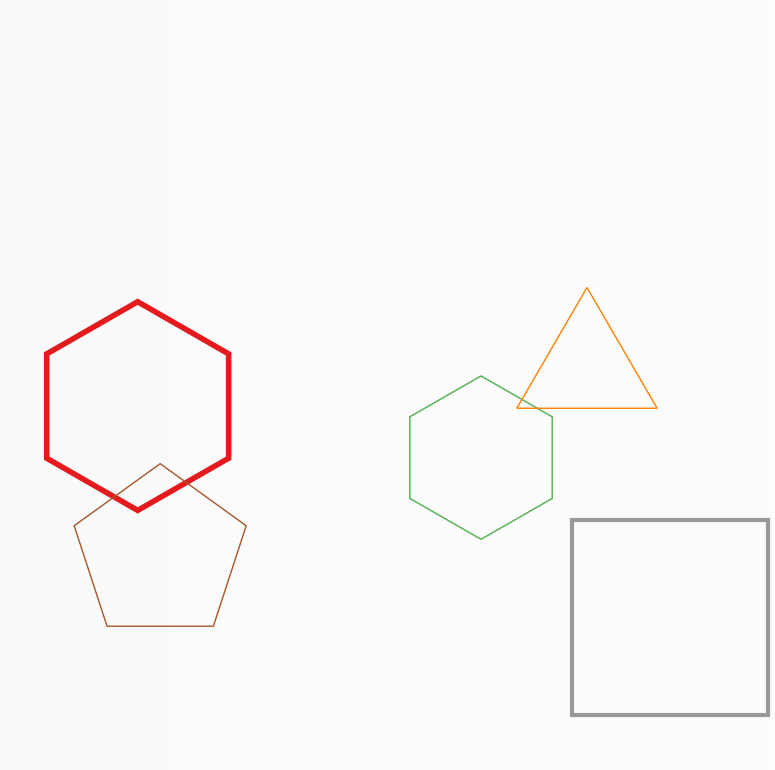[{"shape": "hexagon", "thickness": 2, "radius": 0.68, "center": [0.178, 0.473]}, {"shape": "hexagon", "thickness": 0.5, "radius": 0.53, "center": [0.621, 0.406]}, {"shape": "triangle", "thickness": 0.5, "radius": 0.52, "center": [0.757, 0.522]}, {"shape": "pentagon", "thickness": 0.5, "radius": 0.58, "center": [0.207, 0.281]}, {"shape": "square", "thickness": 1.5, "radius": 0.63, "center": [0.864, 0.199]}]